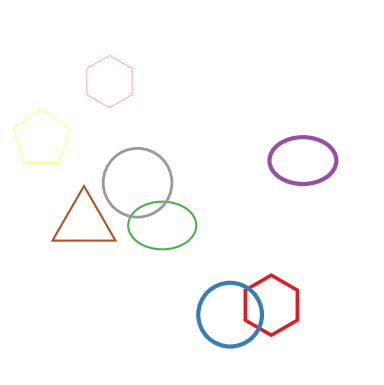[{"shape": "hexagon", "thickness": 2.5, "radius": 0.39, "center": [0.705, 0.207]}, {"shape": "circle", "thickness": 3, "radius": 0.41, "center": [0.598, 0.183]}, {"shape": "oval", "thickness": 1.5, "radius": 0.44, "center": [0.421, 0.414]}, {"shape": "oval", "thickness": 3, "radius": 0.43, "center": [0.787, 0.583]}, {"shape": "pentagon", "thickness": 0.5, "radius": 0.39, "center": [0.108, 0.641]}, {"shape": "triangle", "thickness": 1.5, "radius": 0.47, "center": [0.218, 0.422]}, {"shape": "hexagon", "thickness": 0.5, "radius": 0.34, "center": [0.284, 0.788]}, {"shape": "circle", "thickness": 2, "radius": 0.45, "center": [0.357, 0.525]}]